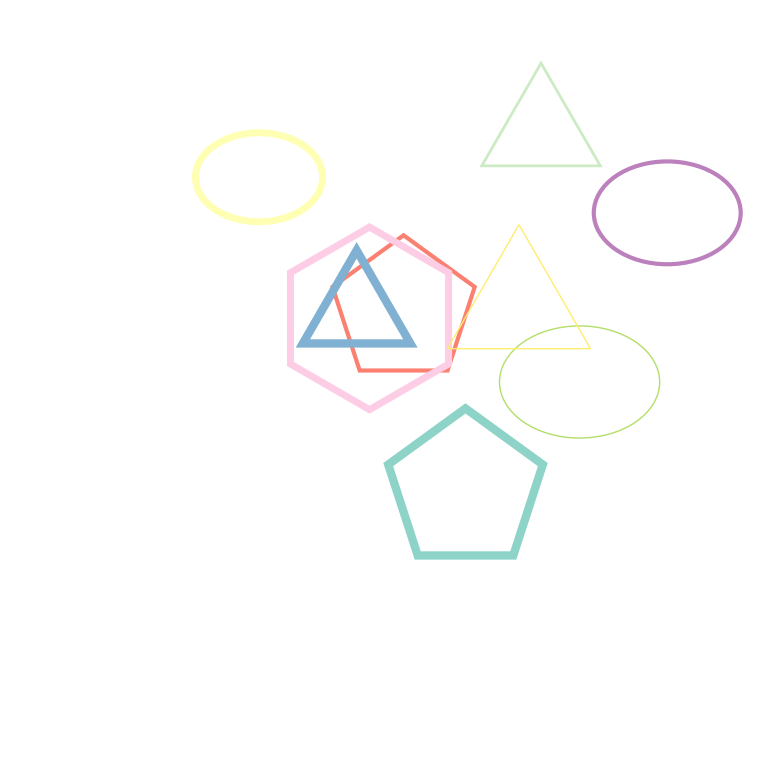[{"shape": "pentagon", "thickness": 3, "radius": 0.53, "center": [0.605, 0.364]}, {"shape": "oval", "thickness": 2.5, "radius": 0.41, "center": [0.336, 0.77]}, {"shape": "pentagon", "thickness": 1.5, "radius": 0.49, "center": [0.524, 0.597]}, {"shape": "triangle", "thickness": 3, "radius": 0.4, "center": [0.463, 0.594]}, {"shape": "oval", "thickness": 0.5, "radius": 0.52, "center": [0.753, 0.504]}, {"shape": "hexagon", "thickness": 2.5, "radius": 0.59, "center": [0.48, 0.587]}, {"shape": "oval", "thickness": 1.5, "radius": 0.48, "center": [0.867, 0.724]}, {"shape": "triangle", "thickness": 1, "radius": 0.44, "center": [0.703, 0.829]}, {"shape": "triangle", "thickness": 0.5, "radius": 0.54, "center": [0.674, 0.601]}]